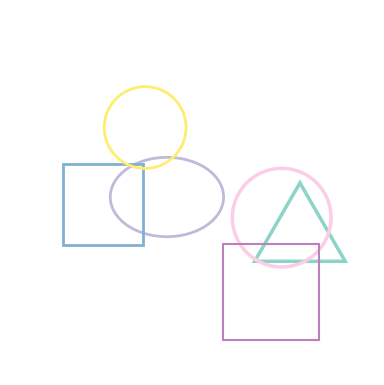[{"shape": "triangle", "thickness": 2.5, "radius": 0.68, "center": [0.779, 0.389]}, {"shape": "oval", "thickness": 2, "radius": 0.74, "center": [0.434, 0.488]}, {"shape": "square", "thickness": 2, "radius": 0.52, "center": [0.268, 0.469]}, {"shape": "circle", "thickness": 2.5, "radius": 0.64, "center": [0.732, 0.435]}, {"shape": "square", "thickness": 1.5, "radius": 0.62, "center": [0.704, 0.243]}, {"shape": "circle", "thickness": 2, "radius": 0.53, "center": [0.377, 0.669]}]